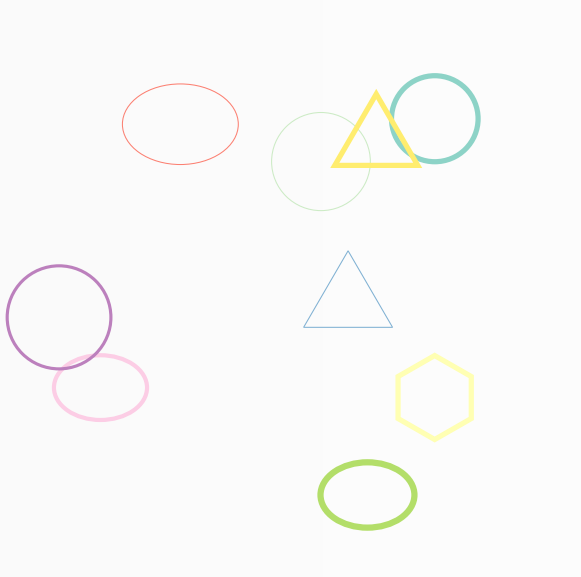[{"shape": "circle", "thickness": 2.5, "radius": 0.37, "center": [0.748, 0.794]}, {"shape": "hexagon", "thickness": 2.5, "radius": 0.36, "center": [0.748, 0.311]}, {"shape": "oval", "thickness": 0.5, "radius": 0.5, "center": [0.31, 0.784]}, {"shape": "triangle", "thickness": 0.5, "radius": 0.44, "center": [0.599, 0.477]}, {"shape": "oval", "thickness": 3, "radius": 0.4, "center": [0.632, 0.142]}, {"shape": "oval", "thickness": 2, "radius": 0.4, "center": [0.173, 0.328]}, {"shape": "circle", "thickness": 1.5, "radius": 0.45, "center": [0.102, 0.45]}, {"shape": "circle", "thickness": 0.5, "radius": 0.42, "center": [0.552, 0.719]}, {"shape": "triangle", "thickness": 2.5, "radius": 0.41, "center": [0.647, 0.754]}]